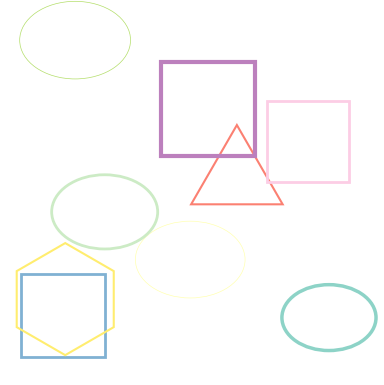[{"shape": "oval", "thickness": 2.5, "radius": 0.61, "center": [0.854, 0.175]}, {"shape": "oval", "thickness": 0.5, "radius": 0.71, "center": [0.494, 0.326]}, {"shape": "triangle", "thickness": 1.5, "radius": 0.69, "center": [0.615, 0.538]}, {"shape": "square", "thickness": 2, "radius": 0.54, "center": [0.163, 0.181]}, {"shape": "oval", "thickness": 0.5, "radius": 0.72, "center": [0.195, 0.896]}, {"shape": "square", "thickness": 2, "radius": 0.53, "center": [0.8, 0.632]}, {"shape": "square", "thickness": 3, "radius": 0.61, "center": [0.54, 0.717]}, {"shape": "oval", "thickness": 2, "radius": 0.69, "center": [0.272, 0.45]}, {"shape": "hexagon", "thickness": 1.5, "radius": 0.73, "center": [0.169, 0.223]}]